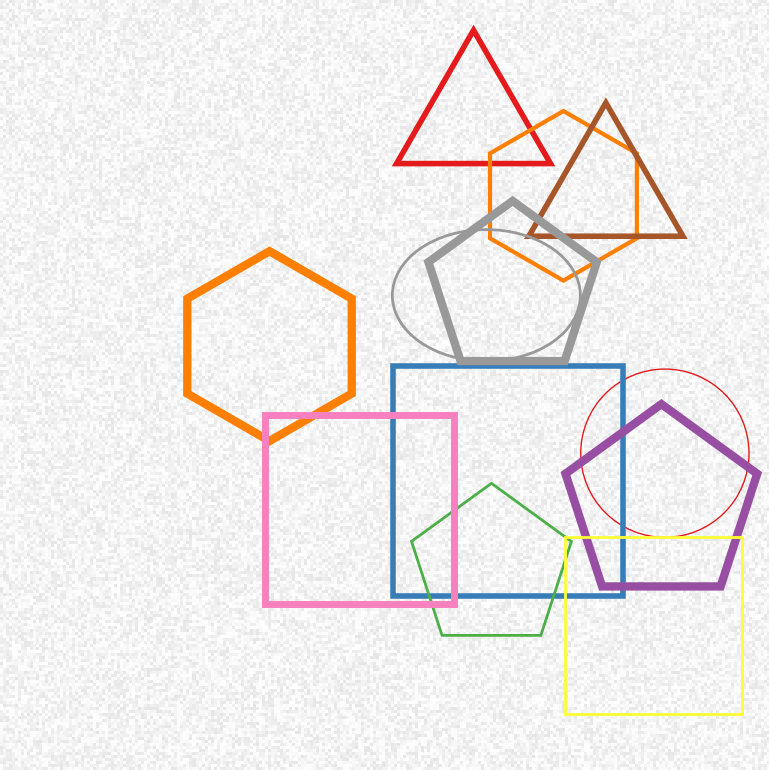[{"shape": "triangle", "thickness": 2, "radius": 0.58, "center": [0.615, 0.845]}, {"shape": "circle", "thickness": 0.5, "radius": 0.55, "center": [0.863, 0.411]}, {"shape": "square", "thickness": 2, "radius": 0.75, "center": [0.66, 0.375]}, {"shape": "pentagon", "thickness": 1, "radius": 0.55, "center": [0.638, 0.263]}, {"shape": "pentagon", "thickness": 3, "radius": 0.65, "center": [0.859, 0.344]}, {"shape": "hexagon", "thickness": 3, "radius": 0.62, "center": [0.35, 0.551]}, {"shape": "hexagon", "thickness": 1.5, "radius": 0.55, "center": [0.732, 0.746]}, {"shape": "square", "thickness": 1, "radius": 0.57, "center": [0.849, 0.187]}, {"shape": "triangle", "thickness": 2, "radius": 0.58, "center": [0.787, 0.751]}, {"shape": "square", "thickness": 2.5, "radius": 0.61, "center": [0.466, 0.339]}, {"shape": "pentagon", "thickness": 3, "radius": 0.57, "center": [0.666, 0.624]}, {"shape": "oval", "thickness": 1, "radius": 0.61, "center": [0.632, 0.616]}]